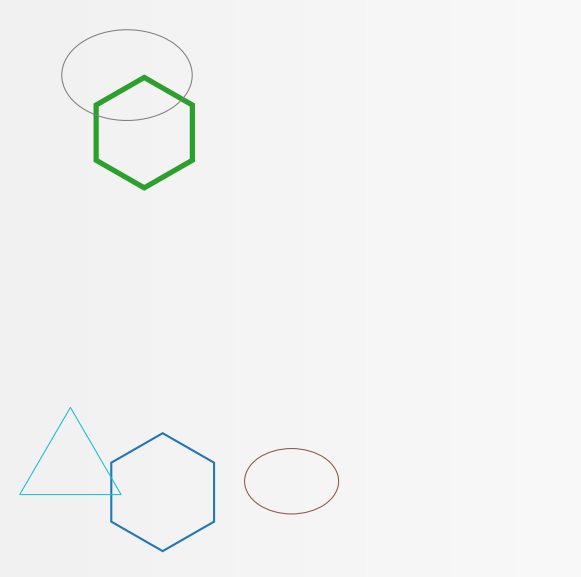[{"shape": "hexagon", "thickness": 1, "radius": 0.51, "center": [0.28, 0.147]}, {"shape": "hexagon", "thickness": 2.5, "radius": 0.48, "center": [0.248, 0.769]}, {"shape": "oval", "thickness": 0.5, "radius": 0.4, "center": [0.502, 0.166]}, {"shape": "oval", "thickness": 0.5, "radius": 0.56, "center": [0.218, 0.869]}, {"shape": "triangle", "thickness": 0.5, "radius": 0.5, "center": [0.121, 0.193]}]